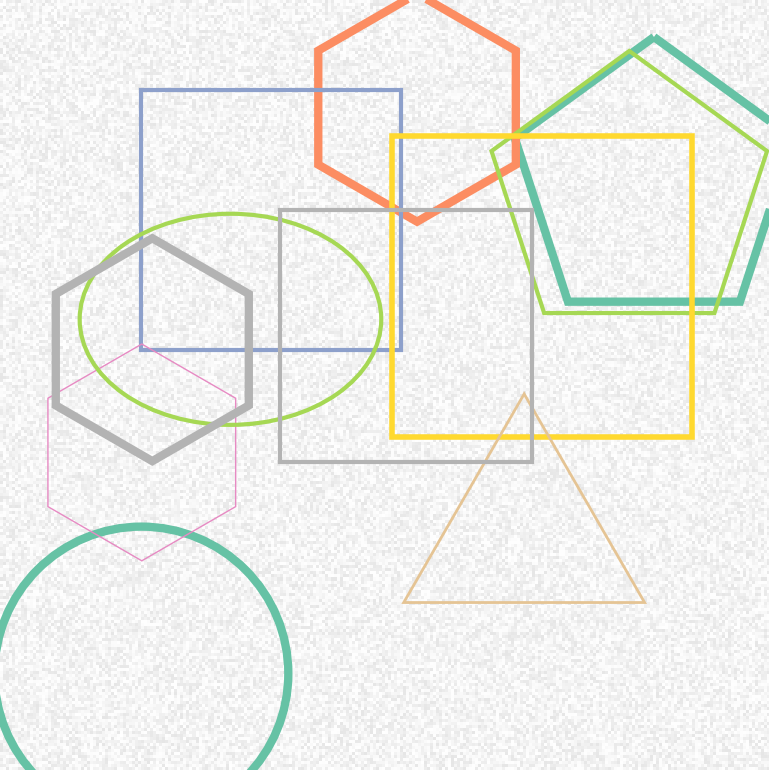[{"shape": "circle", "thickness": 3, "radius": 0.95, "center": [0.184, 0.125]}, {"shape": "pentagon", "thickness": 3, "radius": 0.95, "center": [0.849, 0.762]}, {"shape": "hexagon", "thickness": 3, "radius": 0.74, "center": [0.542, 0.86]}, {"shape": "square", "thickness": 1.5, "radius": 0.85, "center": [0.352, 0.714]}, {"shape": "hexagon", "thickness": 0.5, "radius": 0.7, "center": [0.184, 0.412]}, {"shape": "oval", "thickness": 1.5, "radius": 0.98, "center": [0.299, 0.585]}, {"shape": "pentagon", "thickness": 1.5, "radius": 0.94, "center": [0.817, 0.746]}, {"shape": "square", "thickness": 2, "radius": 0.97, "center": [0.704, 0.628]}, {"shape": "triangle", "thickness": 1, "radius": 0.9, "center": [0.681, 0.308]}, {"shape": "hexagon", "thickness": 3, "radius": 0.72, "center": [0.198, 0.546]}, {"shape": "square", "thickness": 1.5, "radius": 0.82, "center": [0.527, 0.564]}]